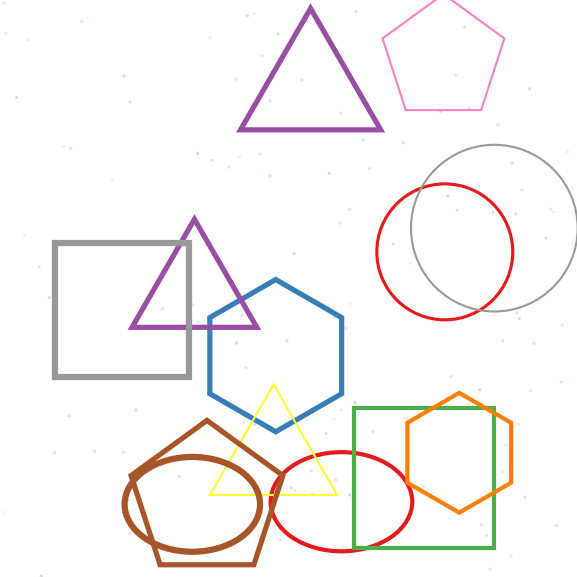[{"shape": "circle", "thickness": 1.5, "radius": 0.59, "center": [0.77, 0.563]}, {"shape": "oval", "thickness": 2, "radius": 0.61, "center": [0.591, 0.13]}, {"shape": "hexagon", "thickness": 2.5, "radius": 0.66, "center": [0.477, 0.383]}, {"shape": "square", "thickness": 2, "radius": 0.61, "center": [0.734, 0.172]}, {"shape": "triangle", "thickness": 2.5, "radius": 0.7, "center": [0.538, 0.844]}, {"shape": "triangle", "thickness": 2.5, "radius": 0.62, "center": [0.337, 0.495]}, {"shape": "hexagon", "thickness": 2, "radius": 0.52, "center": [0.795, 0.215]}, {"shape": "triangle", "thickness": 1, "radius": 0.64, "center": [0.474, 0.206]}, {"shape": "oval", "thickness": 3, "radius": 0.59, "center": [0.333, 0.126]}, {"shape": "pentagon", "thickness": 2.5, "radius": 0.69, "center": [0.358, 0.133]}, {"shape": "pentagon", "thickness": 1, "radius": 0.55, "center": [0.768, 0.898]}, {"shape": "square", "thickness": 3, "radius": 0.58, "center": [0.211, 0.463]}, {"shape": "circle", "thickness": 1, "radius": 0.72, "center": [0.856, 0.604]}]